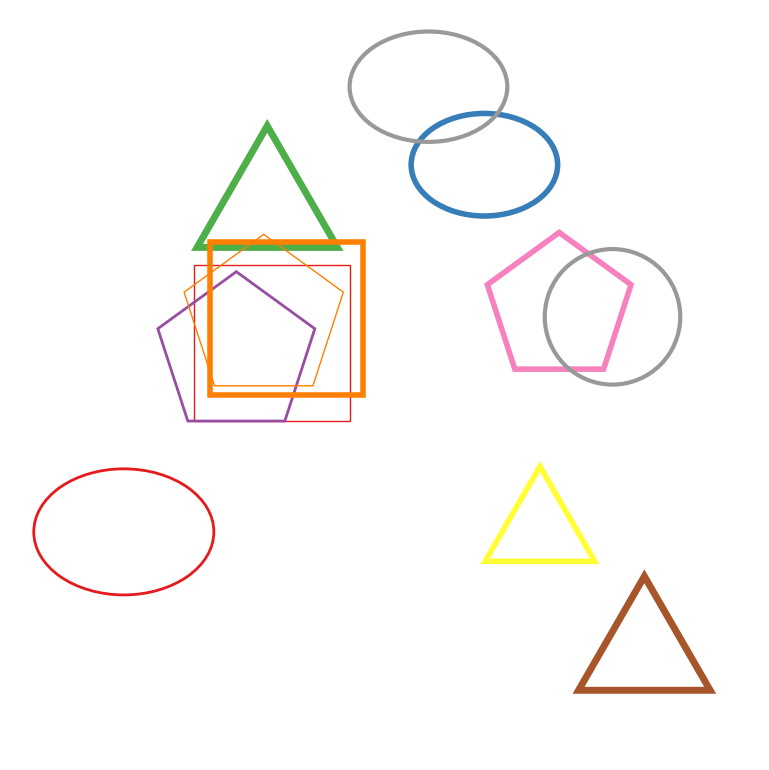[{"shape": "oval", "thickness": 1, "radius": 0.58, "center": [0.161, 0.309]}, {"shape": "square", "thickness": 0.5, "radius": 0.51, "center": [0.353, 0.555]}, {"shape": "oval", "thickness": 2, "radius": 0.48, "center": [0.629, 0.786]}, {"shape": "triangle", "thickness": 2.5, "radius": 0.53, "center": [0.347, 0.731]}, {"shape": "pentagon", "thickness": 1, "radius": 0.54, "center": [0.307, 0.54]}, {"shape": "square", "thickness": 2, "radius": 0.49, "center": [0.372, 0.586]}, {"shape": "pentagon", "thickness": 0.5, "radius": 0.54, "center": [0.342, 0.587]}, {"shape": "triangle", "thickness": 2, "radius": 0.41, "center": [0.701, 0.312]}, {"shape": "triangle", "thickness": 2.5, "radius": 0.49, "center": [0.837, 0.153]}, {"shape": "pentagon", "thickness": 2, "radius": 0.49, "center": [0.726, 0.6]}, {"shape": "oval", "thickness": 1.5, "radius": 0.51, "center": [0.556, 0.887]}, {"shape": "circle", "thickness": 1.5, "radius": 0.44, "center": [0.795, 0.589]}]